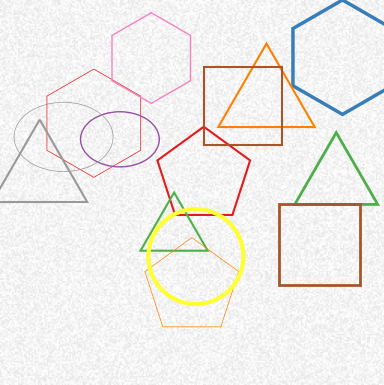[{"shape": "hexagon", "thickness": 0.5, "radius": 0.7, "center": [0.244, 0.68]}, {"shape": "pentagon", "thickness": 1.5, "radius": 0.63, "center": [0.529, 0.544]}, {"shape": "hexagon", "thickness": 2.5, "radius": 0.74, "center": [0.89, 0.852]}, {"shape": "triangle", "thickness": 1.5, "radius": 0.5, "center": [0.452, 0.399]}, {"shape": "triangle", "thickness": 2, "radius": 0.62, "center": [0.873, 0.531]}, {"shape": "oval", "thickness": 1, "radius": 0.51, "center": [0.311, 0.638]}, {"shape": "triangle", "thickness": 1.5, "radius": 0.72, "center": [0.692, 0.742]}, {"shape": "pentagon", "thickness": 0.5, "radius": 0.64, "center": [0.498, 0.255]}, {"shape": "circle", "thickness": 3, "radius": 0.62, "center": [0.509, 0.334]}, {"shape": "square", "thickness": 1.5, "radius": 0.51, "center": [0.632, 0.725]}, {"shape": "square", "thickness": 2, "radius": 0.53, "center": [0.83, 0.365]}, {"shape": "hexagon", "thickness": 1, "radius": 0.59, "center": [0.393, 0.849]}, {"shape": "oval", "thickness": 0.5, "radius": 0.64, "center": [0.165, 0.644]}, {"shape": "triangle", "thickness": 1.5, "radius": 0.71, "center": [0.103, 0.547]}]